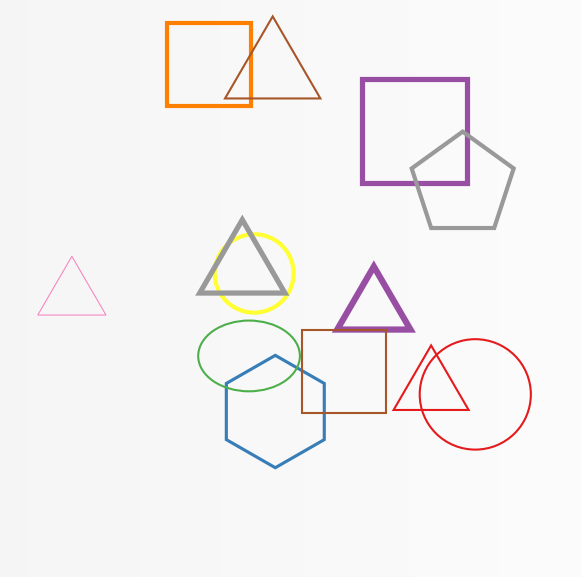[{"shape": "triangle", "thickness": 1, "radius": 0.37, "center": [0.742, 0.326]}, {"shape": "circle", "thickness": 1, "radius": 0.48, "center": [0.818, 0.316]}, {"shape": "hexagon", "thickness": 1.5, "radius": 0.49, "center": [0.474, 0.287]}, {"shape": "oval", "thickness": 1, "radius": 0.44, "center": [0.428, 0.383]}, {"shape": "triangle", "thickness": 3, "radius": 0.36, "center": [0.643, 0.465]}, {"shape": "square", "thickness": 2.5, "radius": 0.45, "center": [0.713, 0.772]}, {"shape": "square", "thickness": 2, "radius": 0.36, "center": [0.36, 0.887]}, {"shape": "circle", "thickness": 2, "radius": 0.34, "center": [0.437, 0.526]}, {"shape": "triangle", "thickness": 1, "radius": 0.47, "center": [0.469, 0.876]}, {"shape": "square", "thickness": 1, "radius": 0.36, "center": [0.591, 0.356]}, {"shape": "triangle", "thickness": 0.5, "radius": 0.34, "center": [0.124, 0.488]}, {"shape": "triangle", "thickness": 2.5, "radius": 0.42, "center": [0.417, 0.534]}, {"shape": "pentagon", "thickness": 2, "radius": 0.46, "center": [0.796, 0.679]}]